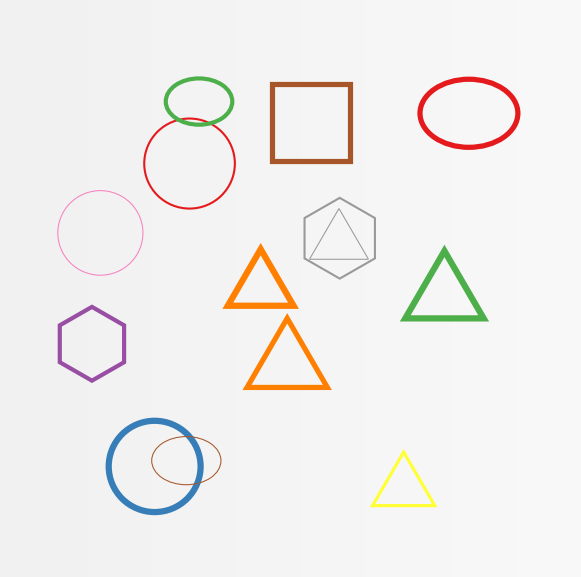[{"shape": "circle", "thickness": 1, "radius": 0.39, "center": [0.326, 0.716]}, {"shape": "oval", "thickness": 2.5, "radius": 0.42, "center": [0.807, 0.803]}, {"shape": "circle", "thickness": 3, "radius": 0.4, "center": [0.266, 0.191]}, {"shape": "triangle", "thickness": 3, "radius": 0.39, "center": [0.765, 0.487]}, {"shape": "oval", "thickness": 2, "radius": 0.29, "center": [0.342, 0.823]}, {"shape": "hexagon", "thickness": 2, "radius": 0.32, "center": [0.158, 0.404]}, {"shape": "triangle", "thickness": 3, "radius": 0.33, "center": [0.448, 0.502]}, {"shape": "triangle", "thickness": 2.5, "radius": 0.4, "center": [0.494, 0.368]}, {"shape": "triangle", "thickness": 1.5, "radius": 0.31, "center": [0.694, 0.155]}, {"shape": "oval", "thickness": 0.5, "radius": 0.3, "center": [0.321, 0.201]}, {"shape": "square", "thickness": 2.5, "radius": 0.33, "center": [0.535, 0.787]}, {"shape": "circle", "thickness": 0.5, "radius": 0.37, "center": [0.173, 0.596]}, {"shape": "hexagon", "thickness": 1, "radius": 0.35, "center": [0.584, 0.587]}, {"shape": "triangle", "thickness": 0.5, "radius": 0.29, "center": [0.583, 0.58]}]